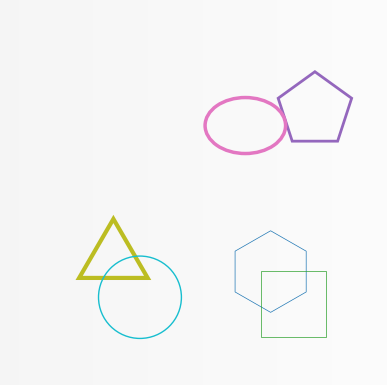[{"shape": "hexagon", "thickness": 0.5, "radius": 0.53, "center": [0.698, 0.295]}, {"shape": "square", "thickness": 0.5, "radius": 0.42, "center": [0.757, 0.21]}, {"shape": "pentagon", "thickness": 2, "radius": 0.5, "center": [0.813, 0.714]}, {"shape": "oval", "thickness": 2.5, "radius": 0.52, "center": [0.633, 0.674]}, {"shape": "triangle", "thickness": 3, "radius": 0.51, "center": [0.293, 0.329]}, {"shape": "circle", "thickness": 1, "radius": 0.53, "center": [0.361, 0.228]}]